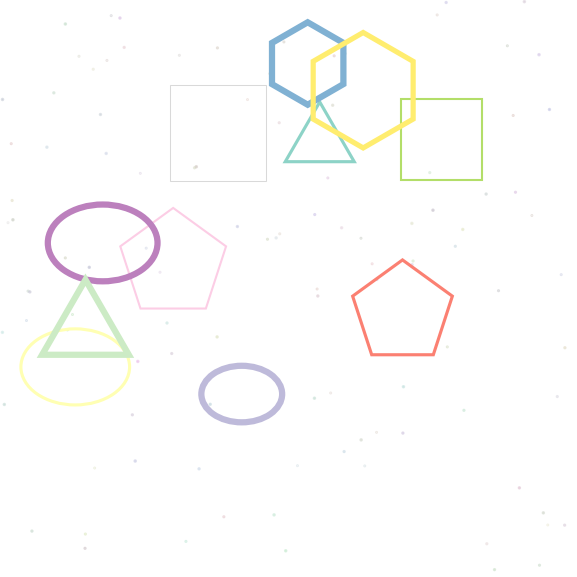[{"shape": "triangle", "thickness": 1.5, "radius": 0.34, "center": [0.554, 0.754]}, {"shape": "oval", "thickness": 1.5, "radius": 0.47, "center": [0.13, 0.364]}, {"shape": "oval", "thickness": 3, "radius": 0.35, "center": [0.419, 0.317]}, {"shape": "pentagon", "thickness": 1.5, "radius": 0.45, "center": [0.697, 0.458]}, {"shape": "hexagon", "thickness": 3, "radius": 0.36, "center": [0.533, 0.889]}, {"shape": "square", "thickness": 1, "radius": 0.35, "center": [0.765, 0.758]}, {"shape": "pentagon", "thickness": 1, "radius": 0.48, "center": [0.3, 0.543]}, {"shape": "square", "thickness": 0.5, "radius": 0.42, "center": [0.378, 0.77]}, {"shape": "oval", "thickness": 3, "radius": 0.47, "center": [0.178, 0.578]}, {"shape": "triangle", "thickness": 3, "radius": 0.43, "center": [0.148, 0.428]}, {"shape": "hexagon", "thickness": 2.5, "radius": 0.5, "center": [0.629, 0.843]}]